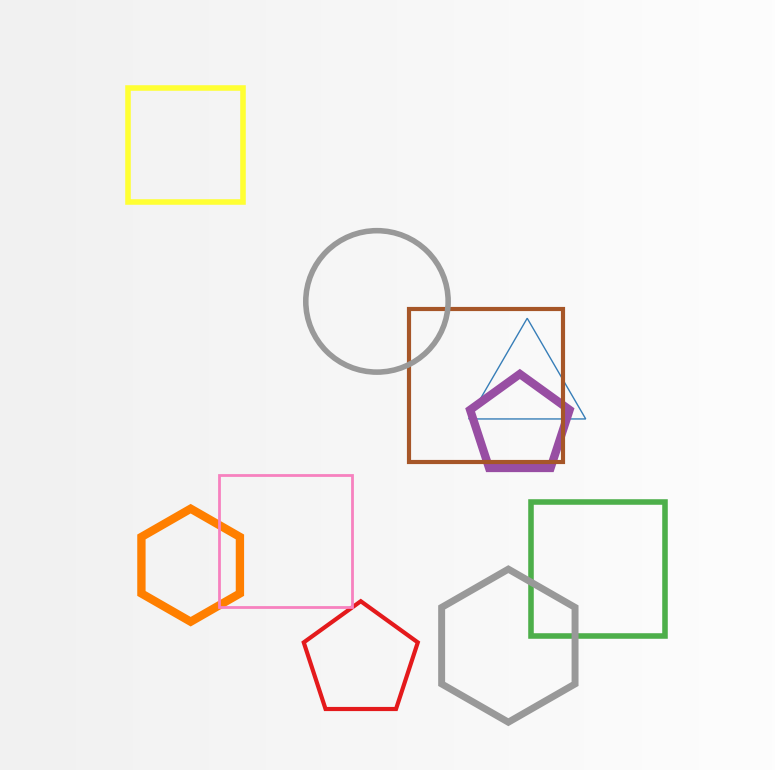[{"shape": "pentagon", "thickness": 1.5, "radius": 0.39, "center": [0.466, 0.142]}, {"shape": "triangle", "thickness": 0.5, "radius": 0.44, "center": [0.68, 0.499]}, {"shape": "square", "thickness": 2, "radius": 0.43, "center": [0.772, 0.261]}, {"shape": "pentagon", "thickness": 3, "radius": 0.34, "center": [0.671, 0.447]}, {"shape": "hexagon", "thickness": 3, "radius": 0.37, "center": [0.246, 0.266]}, {"shape": "square", "thickness": 2, "radius": 0.37, "center": [0.239, 0.812]}, {"shape": "square", "thickness": 1.5, "radius": 0.49, "center": [0.627, 0.499]}, {"shape": "square", "thickness": 1, "radius": 0.43, "center": [0.368, 0.297]}, {"shape": "circle", "thickness": 2, "radius": 0.46, "center": [0.486, 0.609]}, {"shape": "hexagon", "thickness": 2.5, "radius": 0.5, "center": [0.656, 0.161]}]